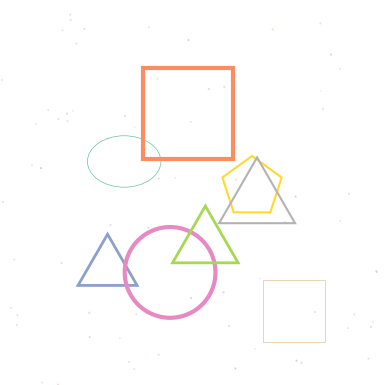[{"shape": "oval", "thickness": 0.5, "radius": 0.48, "center": [0.322, 0.581]}, {"shape": "square", "thickness": 3, "radius": 0.59, "center": [0.488, 0.705]}, {"shape": "triangle", "thickness": 2, "radius": 0.44, "center": [0.279, 0.303]}, {"shape": "circle", "thickness": 3, "radius": 0.59, "center": [0.442, 0.292]}, {"shape": "triangle", "thickness": 2, "radius": 0.49, "center": [0.533, 0.367]}, {"shape": "pentagon", "thickness": 1.5, "radius": 0.4, "center": [0.655, 0.514]}, {"shape": "square", "thickness": 0.5, "radius": 0.41, "center": [0.763, 0.192]}, {"shape": "triangle", "thickness": 1.5, "radius": 0.57, "center": [0.668, 0.477]}]